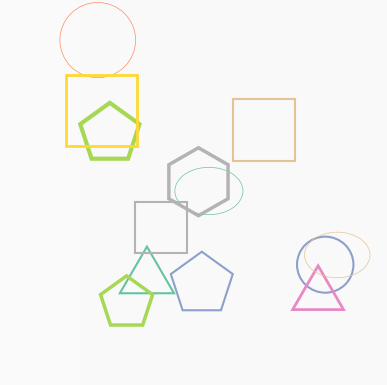[{"shape": "triangle", "thickness": 1.5, "radius": 0.4, "center": [0.379, 0.279]}, {"shape": "oval", "thickness": 0.5, "radius": 0.44, "center": [0.539, 0.504]}, {"shape": "circle", "thickness": 0.5, "radius": 0.49, "center": [0.252, 0.896]}, {"shape": "circle", "thickness": 1.5, "radius": 0.36, "center": [0.839, 0.313]}, {"shape": "pentagon", "thickness": 1.5, "radius": 0.42, "center": [0.521, 0.262]}, {"shape": "triangle", "thickness": 2, "radius": 0.38, "center": [0.821, 0.234]}, {"shape": "pentagon", "thickness": 2.5, "radius": 0.35, "center": [0.327, 0.213]}, {"shape": "pentagon", "thickness": 3, "radius": 0.4, "center": [0.283, 0.653]}, {"shape": "square", "thickness": 2, "radius": 0.46, "center": [0.261, 0.713]}, {"shape": "oval", "thickness": 0.5, "radius": 0.42, "center": [0.87, 0.338]}, {"shape": "square", "thickness": 1.5, "radius": 0.4, "center": [0.681, 0.662]}, {"shape": "square", "thickness": 1.5, "radius": 0.33, "center": [0.416, 0.41]}, {"shape": "hexagon", "thickness": 2.5, "radius": 0.44, "center": [0.512, 0.528]}]